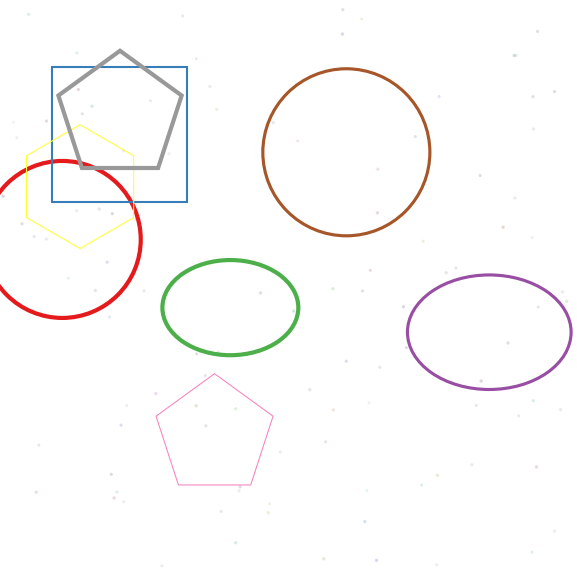[{"shape": "circle", "thickness": 2, "radius": 0.68, "center": [0.108, 0.585]}, {"shape": "square", "thickness": 1, "radius": 0.58, "center": [0.207, 0.766]}, {"shape": "oval", "thickness": 2, "radius": 0.59, "center": [0.399, 0.466]}, {"shape": "oval", "thickness": 1.5, "radius": 0.71, "center": [0.847, 0.424]}, {"shape": "hexagon", "thickness": 0.5, "radius": 0.54, "center": [0.139, 0.676]}, {"shape": "circle", "thickness": 1.5, "radius": 0.72, "center": [0.6, 0.735]}, {"shape": "pentagon", "thickness": 0.5, "radius": 0.53, "center": [0.372, 0.246]}, {"shape": "pentagon", "thickness": 2, "radius": 0.56, "center": [0.208, 0.799]}]